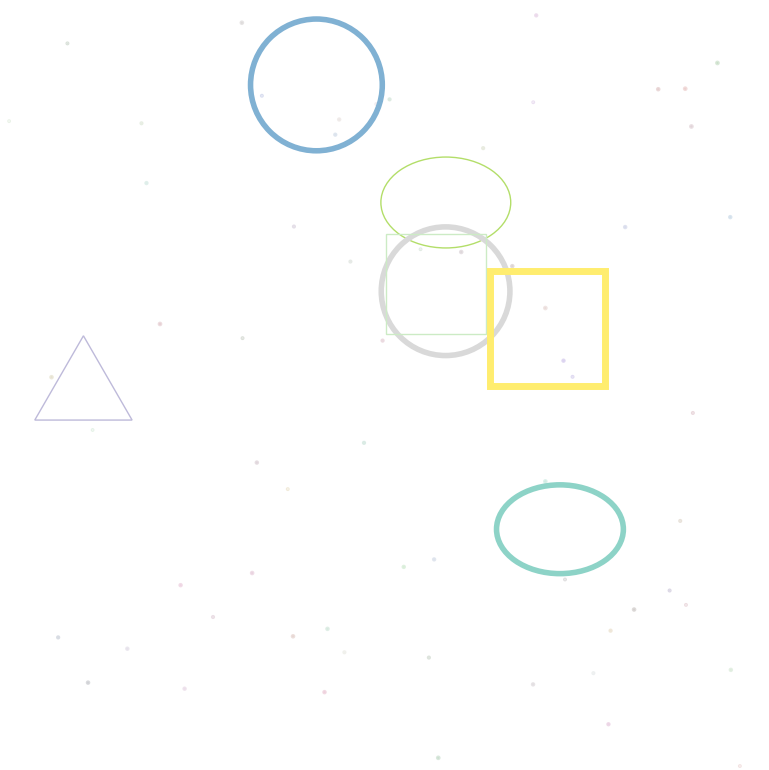[{"shape": "oval", "thickness": 2, "radius": 0.41, "center": [0.727, 0.313]}, {"shape": "triangle", "thickness": 0.5, "radius": 0.36, "center": [0.108, 0.491]}, {"shape": "circle", "thickness": 2, "radius": 0.43, "center": [0.411, 0.89]}, {"shape": "oval", "thickness": 0.5, "radius": 0.42, "center": [0.579, 0.737]}, {"shape": "circle", "thickness": 2, "radius": 0.42, "center": [0.579, 0.622]}, {"shape": "square", "thickness": 0.5, "radius": 0.32, "center": [0.566, 0.632]}, {"shape": "square", "thickness": 2.5, "radius": 0.37, "center": [0.711, 0.574]}]